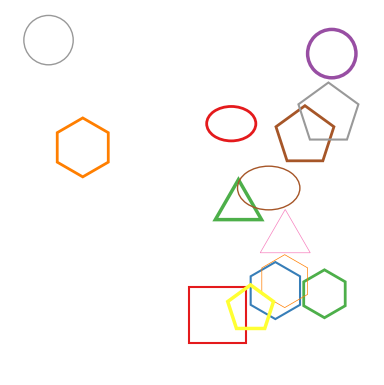[{"shape": "square", "thickness": 1.5, "radius": 0.37, "center": [0.565, 0.182]}, {"shape": "oval", "thickness": 2, "radius": 0.32, "center": [0.601, 0.679]}, {"shape": "hexagon", "thickness": 1.5, "radius": 0.37, "center": [0.715, 0.245]}, {"shape": "hexagon", "thickness": 2, "radius": 0.31, "center": [0.843, 0.237]}, {"shape": "triangle", "thickness": 2.5, "radius": 0.35, "center": [0.619, 0.464]}, {"shape": "circle", "thickness": 2.5, "radius": 0.31, "center": [0.862, 0.861]}, {"shape": "hexagon", "thickness": 0.5, "radius": 0.34, "center": [0.74, 0.27]}, {"shape": "hexagon", "thickness": 2, "radius": 0.38, "center": [0.215, 0.617]}, {"shape": "pentagon", "thickness": 2.5, "radius": 0.31, "center": [0.651, 0.197]}, {"shape": "oval", "thickness": 1, "radius": 0.41, "center": [0.698, 0.512]}, {"shape": "pentagon", "thickness": 2, "radius": 0.4, "center": [0.792, 0.646]}, {"shape": "triangle", "thickness": 0.5, "radius": 0.38, "center": [0.741, 0.381]}, {"shape": "circle", "thickness": 1, "radius": 0.32, "center": [0.126, 0.896]}, {"shape": "pentagon", "thickness": 1.5, "radius": 0.41, "center": [0.853, 0.704]}]